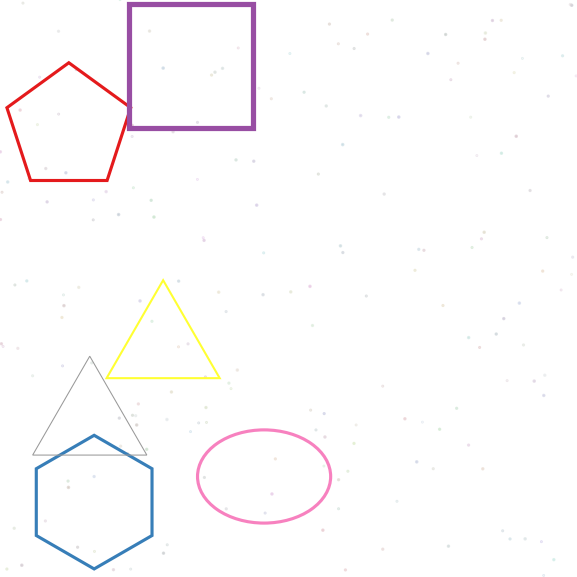[{"shape": "pentagon", "thickness": 1.5, "radius": 0.56, "center": [0.119, 0.778]}, {"shape": "hexagon", "thickness": 1.5, "radius": 0.58, "center": [0.163, 0.13]}, {"shape": "square", "thickness": 2.5, "radius": 0.54, "center": [0.331, 0.885]}, {"shape": "triangle", "thickness": 1, "radius": 0.57, "center": [0.282, 0.401]}, {"shape": "oval", "thickness": 1.5, "radius": 0.58, "center": [0.457, 0.174]}, {"shape": "triangle", "thickness": 0.5, "radius": 0.57, "center": [0.155, 0.268]}]